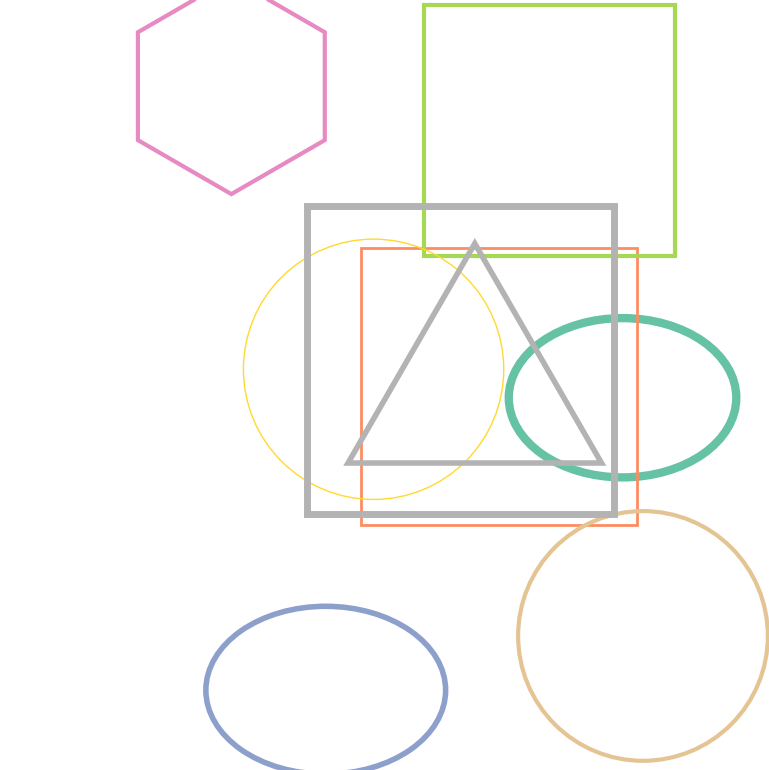[{"shape": "oval", "thickness": 3, "radius": 0.74, "center": [0.808, 0.483]}, {"shape": "square", "thickness": 1, "radius": 0.9, "center": [0.648, 0.498]}, {"shape": "oval", "thickness": 2, "radius": 0.78, "center": [0.423, 0.104]}, {"shape": "hexagon", "thickness": 1.5, "radius": 0.7, "center": [0.3, 0.888]}, {"shape": "square", "thickness": 1.5, "radius": 0.81, "center": [0.714, 0.831]}, {"shape": "circle", "thickness": 0.5, "radius": 0.85, "center": [0.485, 0.52]}, {"shape": "circle", "thickness": 1.5, "radius": 0.81, "center": [0.835, 0.174]}, {"shape": "triangle", "thickness": 2, "radius": 0.95, "center": [0.617, 0.494]}, {"shape": "square", "thickness": 2.5, "radius": 1.0, "center": [0.598, 0.533]}]